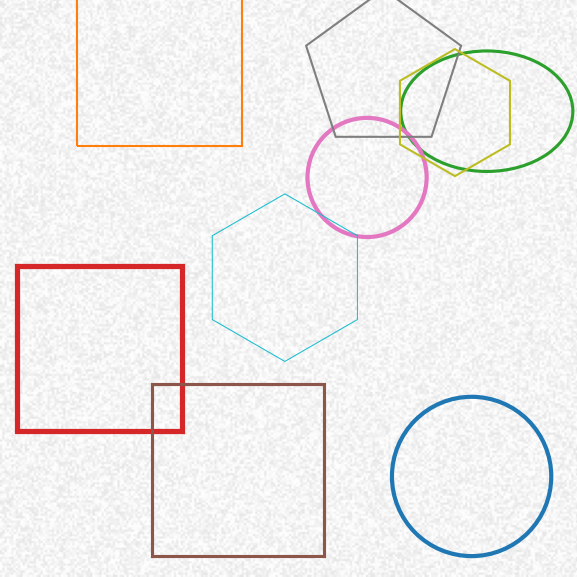[{"shape": "circle", "thickness": 2, "radius": 0.69, "center": [0.817, 0.174]}, {"shape": "square", "thickness": 1, "radius": 0.72, "center": [0.277, 0.889]}, {"shape": "oval", "thickness": 1.5, "radius": 0.75, "center": [0.843, 0.807]}, {"shape": "square", "thickness": 2.5, "radius": 0.72, "center": [0.172, 0.395]}, {"shape": "square", "thickness": 1.5, "radius": 0.74, "center": [0.413, 0.186]}, {"shape": "circle", "thickness": 2, "radius": 0.52, "center": [0.636, 0.692]}, {"shape": "pentagon", "thickness": 1, "radius": 0.71, "center": [0.664, 0.876]}, {"shape": "hexagon", "thickness": 1, "radius": 0.55, "center": [0.788, 0.804]}, {"shape": "hexagon", "thickness": 0.5, "radius": 0.73, "center": [0.493, 0.518]}]